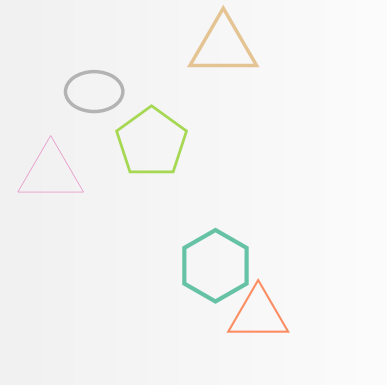[{"shape": "hexagon", "thickness": 3, "radius": 0.46, "center": [0.556, 0.31]}, {"shape": "triangle", "thickness": 1.5, "radius": 0.45, "center": [0.666, 0.183]}, {"shape": "triangle", "thickness": 0.5, "radius": 0.49, "center": [0.131, 0.55]}, {"shape": "pentagon", "thickness": 2, "radius": 0.47, "center": [0.391, 0.63]}, {"shape": "triangle", "thickness": 2.5, "radius": 0.5, "center": [0.576, 0.879]}, {"shape": "oval", "thickness": 2.5, "radius": 0.37, "center": [0.243, 0.762]}]